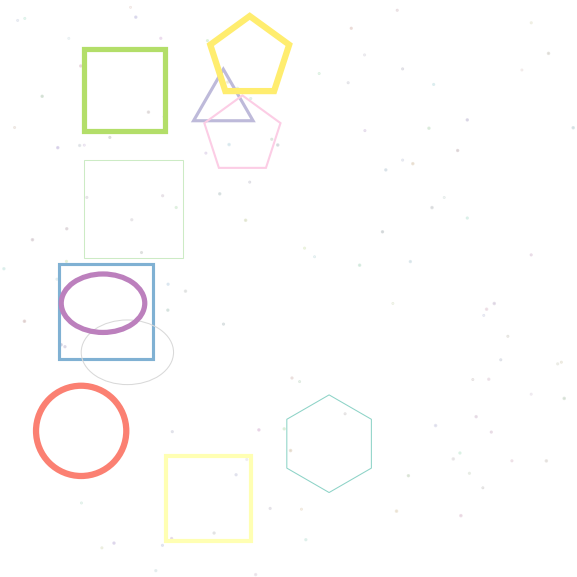[{"shape": "hexagon", "thickness": 0.5, "radius": 0.42, "center": [0.57, 0.231]}, {"shape": "square", "thickness": 2, "radius": 0.37, "center": [0.361, 0.136]}, {"shape": "triangle", "thickness": 1.5, "radius": 0.3, "center": [0.387, 0.82]}, {"shape": "circle", "thickness": 3, "radius": 0.39, "center": [0.141, 0.253]}, {"shape": "square", "thickness": 1.5, "radius": 0.41, "center": [0.184, 0.46]}, {"shape": "square", "thickness": 2.5, "radius": 0.35, "center": [0.215, 0.843]}, {"shape": "pentagon", "thickness": 1, "radius": 0.35, "center": [0.42, 0.765]}, {"shape": "oval", "thickness": 0.5, "radius": 0.4, "center": [0.221, 0.389]}, {"shape": "oval", "thickness": 2.5, "radius": 0.36, "center": [0.178, 0.474]}, {"shape": "square", "thickness": 0.5, "radius": 0.43, "center": [0.231, 0.637]}, {"shape": "pentagon", "thickness": 3, "radius": 0.36, "center": [0.432, 0.9]}]